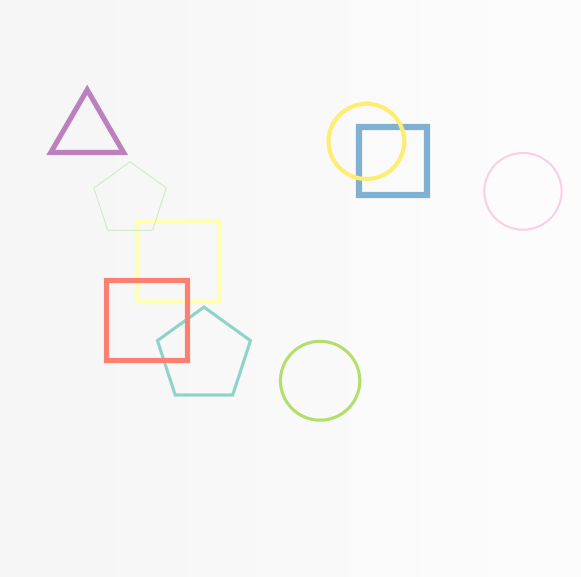[{"shape": "pentagon", "thickness": 1.5, "radius": 0.42, "center": [0.351, 0.383]}, {"shape": "square", "thickness": 2, "radius": 0.35, "center": [0.306, 0.547]}, {"shape": "square", "thickness": 2.5, "radius": 0.35, "center": [0.252, 0.446]}, {"shape": "square", "thickness": 3, "radius": 0.29, "center": [0.676, 0.72]}, {"shape": "circle", "thickness": 1.5, "radius": 0.34, "center": [0.551, 0.34]}, {"shape": "circle", "thickness": 1, "radius": 0.33, "center": [0.9, 0.668]}, {"shape": "triangle", "thickness": 2.5, "radius": 0.36, "center": [0.15, 0.771]}, {"shape": "pentagon", "thickness": 0.5, "radius": 0.33, "center": [0.224, 0.653]}, {"shape": "circle", "thickness": 2, "radius": 0.33, "center": [0.63, 0.754]}]